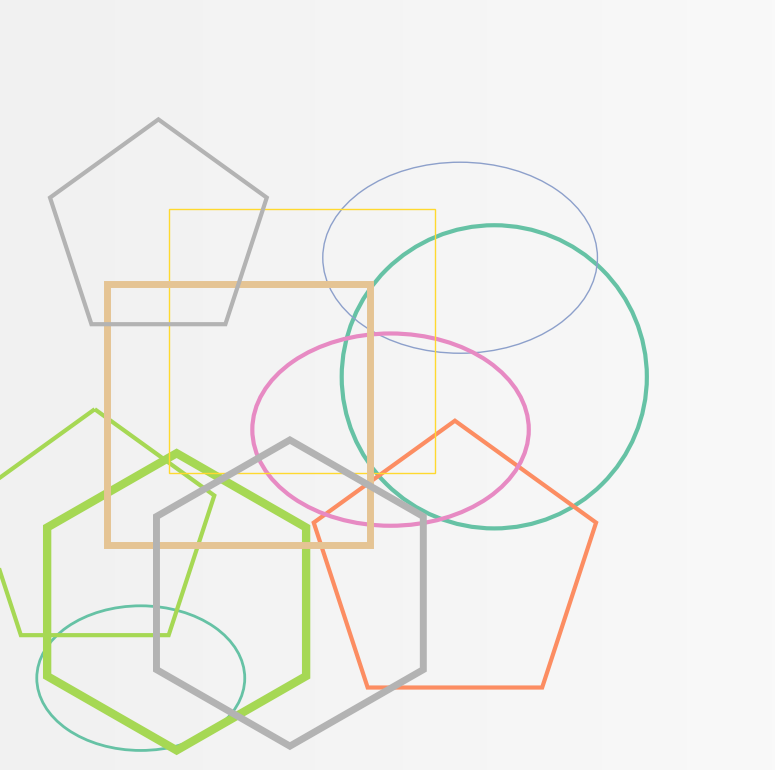[{"shape": "oval", "thickness": 1, "radius": 0.67, "center": [0.182, 0.119]}, {"shape": "circle", "thickness": 1.5, "radius": 0.98, "center": [0.638, 0.511]}, {"shape": "pentagon", "thickness": 1.5, "radius": 0.96, "center": [0.587, 0.262]}, {"shape": "oval", "thickness": 0.5, "radius": 0.89, "center": [0.594, 0.665]}, {"shape": "oval", "thickness": 1.5, "radius": 0.89, "center": [0.504, 0.442]}, {"shape": "hexagon", "thickness": 3, "radius": 0.96, "center": [0.228, 0.218]}, {"shape": "pentagon", "thickness": 1.5, "radius": 0.81, "center": [0.122, 0.306]}, {"shape": "square", "thickness": 0.5, "radius": 0.86, "center": [0.389, 0.557]}, {"shape": "square", "thickness": 2.5, "radius": 0.85, "center": [0.308, 0.461]}, {"shape": "pentagon", "thickness": 1.5, "radius": 0.74, "center": [0.204, 0.698]}, {"shape": "hexagon", "thickness": 2.5, "radius": 0.99, "center": [0.374, 0.23]}]